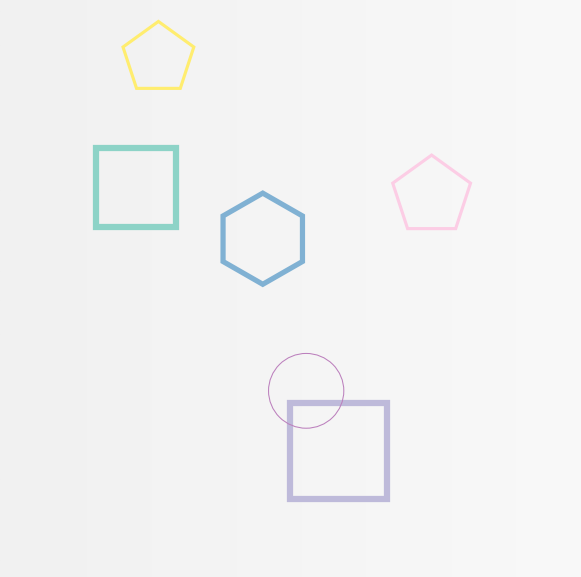[{"shape": "square", "thickness": 3, "radius": 0.34, "center": [0.234, 0.675]}, {"shape": "square", "thickness": 3, "radius": 0.42, "center": [0.583, 0.218]}, {"shape": "hexagon", "thickness": 2.5, "radius": 0.39, "center": [0.452, 0.586]}, {"shape": "pentagon", "thickness": 1.5, "radius": 0.35, "center": [0.743, 0.66]}, {"shape": "circle", "thickness": 0.5, "radius": 0.32, "center": [0.527, 0.322]}, {"shape": "pentagon", "thickness": 1.5, "radius": 0.32, "center": [0.273, 0.898]}]